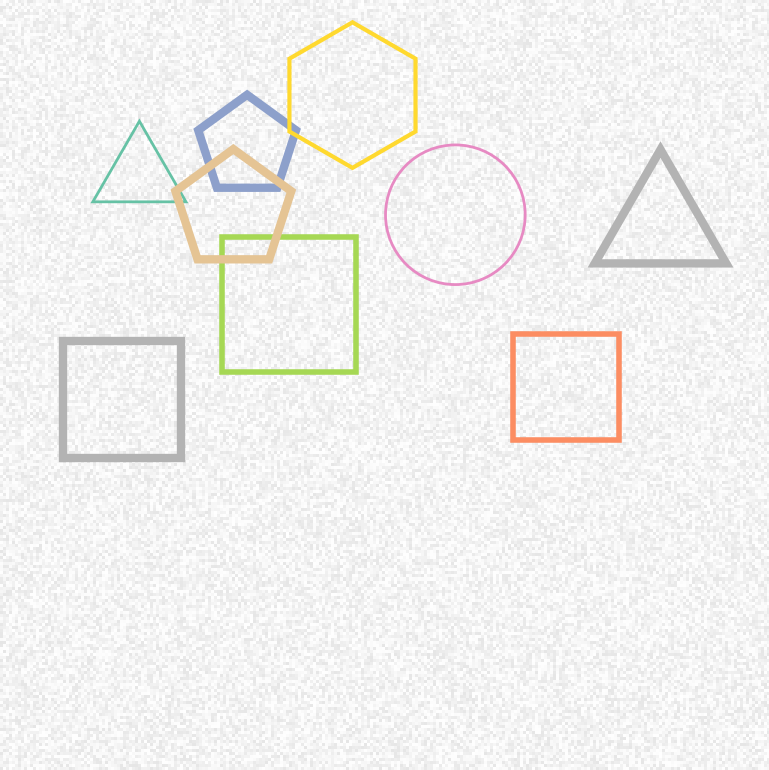[{"shape": "triangle", "thickness": 1, "radius": 0.35, "center": [0.181, 0.773]}, {"shape": "square", "thickness": 2, "radius": 0.34, "center": [0.735, 0.497]}, {"shape": "pentagon", "thickness": 3, "radius": 0.33, "center": [0.321, 0.81]}, {"shape": "circle", "thickness": 1, "radius": 0.45, "center": [0.591, 0.721]}, {"shape": "square", "thickness": 2, "radius": 0.44, "center": [0.375, 0.604]}, {"shape": "hexagon", "thickness": 1.5, "radius": 0.47, "center": [0.458, 0.876]}, {"shape": "pentagon", "thickness": 3, "radius": 0.4, "center": [0.303, 0.727]}, {"shape": "triangle", "thickness": 3, "radius": 0.49, "center": [0.858, 0.707]}, {"shape": "square", "thickness": 3, "radius": 0.38, "center": [0.159, 0.481]}]